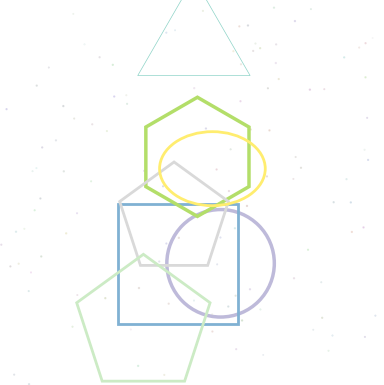[{"shape": "triangle", "thickness": 0.5, "radius": 0.84, "center": [0.504, 0.888]}, {"shape": "circle", "thickness": 2.5, "radius": 0.7, "center": [0.573, 0.316]}, {"shape": "square", "thickness": 2, "radius": 0.78, "center": [0.462, 0.315]}, {"shape": "hexagon", "thickness": 2.5, "radius": 0.77, "center": [0.513, 0.593]}, {"shape": "pentagon", "thickness": 2, "radius": 0.74, "center": [0.452, 0.431]}, {"shape": "pentagon", "thickness": 2, "radius": 0.91, "center": [0.372, 0.157]}, {"shape": "oval", "thickness": 2, "radius": 0.69, "center": [0.552, 0.562]}]